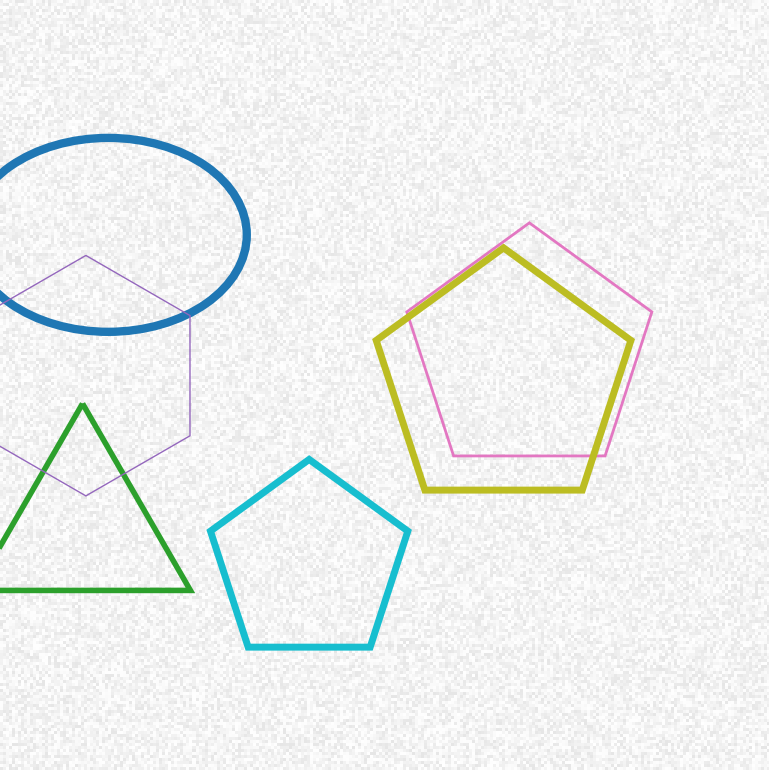[{"shape": "oval", "thickness": 3, "radius": 0.9, "center": [0.141, 0.695]}, {"shape": "triangle", "thickness": 2, "radius": 0.81, "center": [0.107, 0.314]}, {"shape": "hexagon", "thickness": 0.5, "radius": 0.78, "center": [0.112, 0.512]}, {"shape": "pentagon", "thickness": 1, "radius": 0.84, "center": [0.687, 0.543]}, {"shape": "pentagon", "thickness": 2.5, "radius": 0.87, "center": [0.654, 0.504]}, {"shape": "pentagon", "thickness": 2.5, "radius": 0.67, "center": [0.401, 0.269]}]